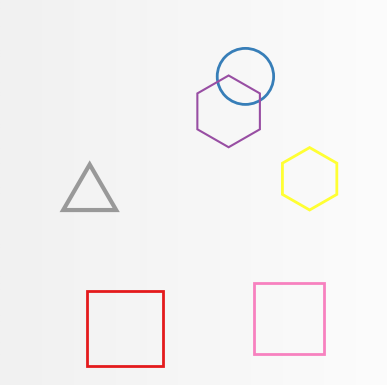[{"shape": "square", "thickness": 2, "radius": 0.49, "center": [0.322, 0.146]}, {"shape": "circle", "thickness": 2, "radius": 0.36, "center": [0.633, 0.802]}, {"shape": "hexagon", "thickness": 1.5, "radius": 0.47, "center": [0.59, 0.711]}, {"shape": "hexagon", "thickness": 2, "radius": 0.41, "center": [0.799, 0.536]}, {"shape": "square", "thickness": 2, "radius": 0.46, "center": [0.746, 0.173]}, {"shape": "triangle", "thickness": 3, "radius": 0.39, "center": [0.231, 0.494]}]